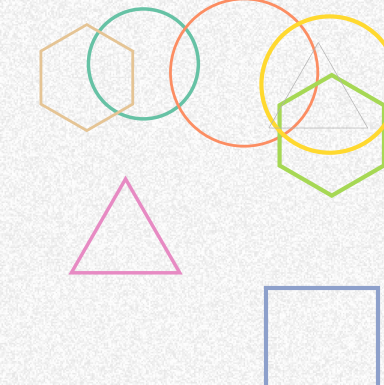[{"shape": "circle", "thickness": 2.5, "radius": 0.71, "center": [0.372, 0.834]}, {"shape": "circle", "thickness": 2, "radius": 0.96, "center": [0.634, 0.812]}, {"shape": "square", "thickness": 3, "radius": 0.73, "center": [0.836, 0.106]}, {"shape": "triangle", "thickness": 2.5, "radius": 0.81, "center": [0.326, 0.373]}, {"shape": "hexagon", "thickness": 3, "radius": 0.78, "center": [0.862, 0.648]}, {"shape": "circle", "thickness": 3, "radius": 0.89, "center": [0.856, 0.78]}, {"shape": "hexagon", "thickness": 2, "radius": 0.69, "center": [0.226, 0.798]}, {"shape": "triangle", "thickness": 0.5, "radius": 0.74, "center": [0.827, 0.742]}]